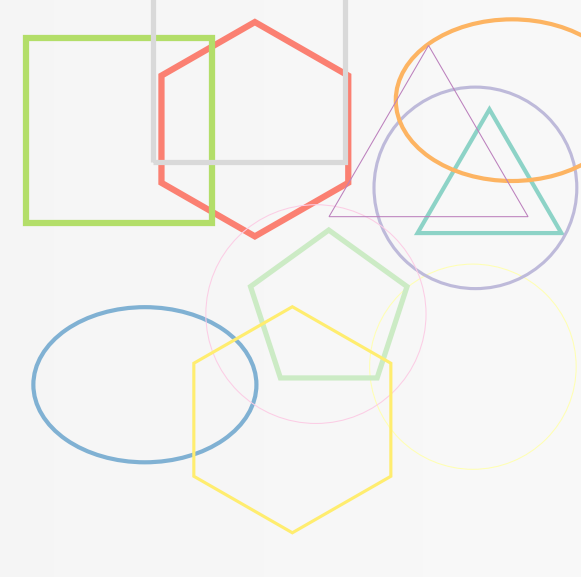[{"shape": "triangle", "thickness": 2, "radius": 0.71, "center": [0.842, 0.667]}, {"shape": "circle", "thickness": 0.5, "radius": 0.89, "center": [0.814, 0.364]}, {"shape": "circle", "thickness": 1.5, "radius": 0.87, "center": [0.818, 0.674]}, {"shape": "hexagon", "thickness": 3, "radius": 0.93, "center": [0.438, 0.775]}, {"shape": "oval", "thickness": 2, "radius": 0.96, "center": [0.249, 0.333]}, {"shape": "oval", "thickness": 2, "radius": 1.0, "center": [0.881, 0.826]}, {"shape": "square", "thickness": 3, "radius": 0.8, "center": [0.204, 0.773]}, {"shape": "circle", "thickness": 0.5, "radius": 0.95, "center": [0.544, 0.455]}, {"shape": "square", "thickness": 2.5, "radius": 0.83, "center": [0.428, 0.883]}, {"shape": "triangle", "thickness": 0.5, "radius": 0.99, "center": [0.737, 0.723]}, {"shape": "pentagon", "thickness": 2.5, "radius": 0.71, "center": [0.566, 0.459]}, {"shape": "hexagon", "thickness": 1.5, "radius": 0.98, "center": [0.503, 0.272]}]